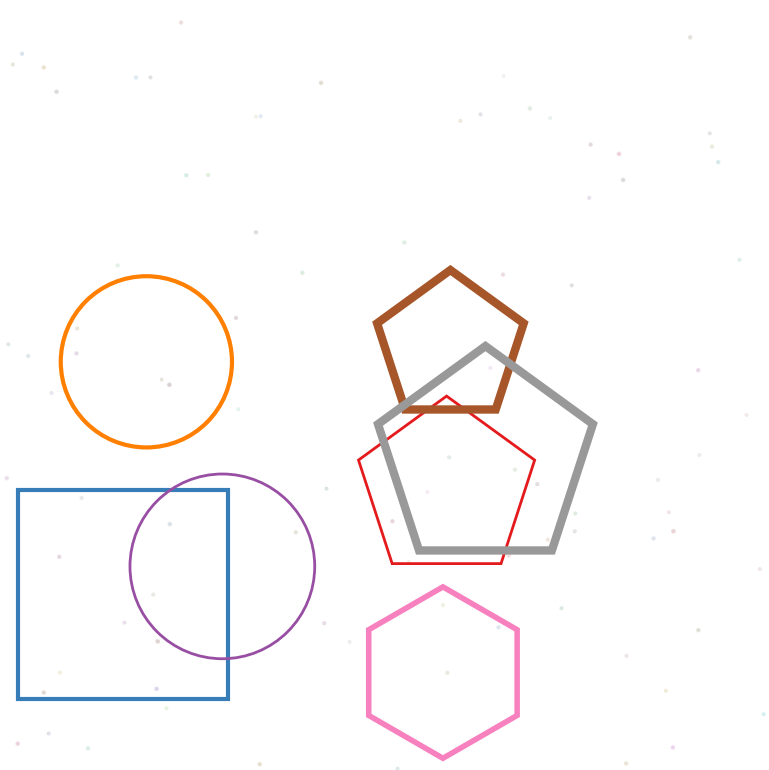[{"shape": "pentagon", "thickness": 1, "radius": 0.6, "center": [0.58, 0.365]}, {"shape": "square", "thickness": 1.5, "radius": 0.68, "center": [0.16, 0.228]}, {"shape": "circle", "thickness": 1, "radius": 0.6, "center": [0.289, 0.264]}, {"shape": "circle", "thickness": 1.5, "radius": 0.56, "center": [0.19, 0.53]}, {"shape": "pentagon", "thickness": 3, "radius": 0.5, "center": [0.585, 0.549]}, {"shape": "hexagon", "thickness": 2, "radius": 0.56, "center": [0.575, 0.127]}, {"shape": "pentagon", "thickness": 3, "radius": 0.73, "center": [0.63, 0.404]}]